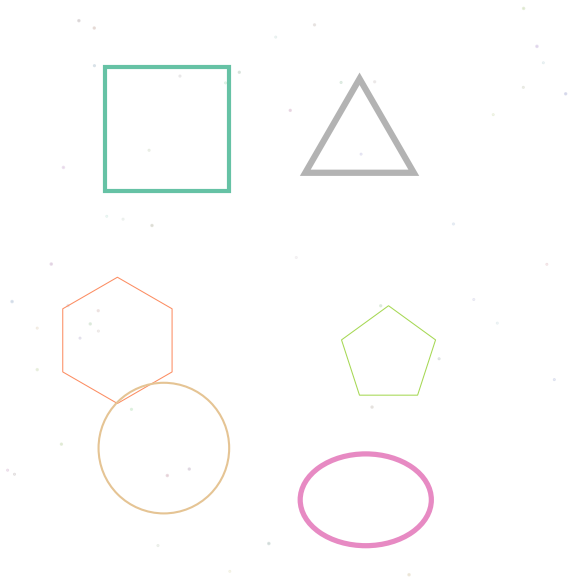[{"shape": "square", "thickness": 2, "radius": 0.54, "center": [0.288, 0.775]}, {"shape": "hexagon", "thickness": 0.5, "radius": 0.55, "center": [0.203, 0.41]}, {"shape": "oval", "thickness": 2.5, "radius": 0.57, "center": [0.633, 0.134]}, {"shape": "pentagon", "thickness": 0.5, "radius": 0.43, "center": [0.673, 0.384]}, {"shape": "circle", "thickness": 1, "radius": 0.57, "center": [0.284, 0.223]}, {"shape": "triangle", "thickness": 3, "radius": 0.54, "center": [0.623, 0.754]}]